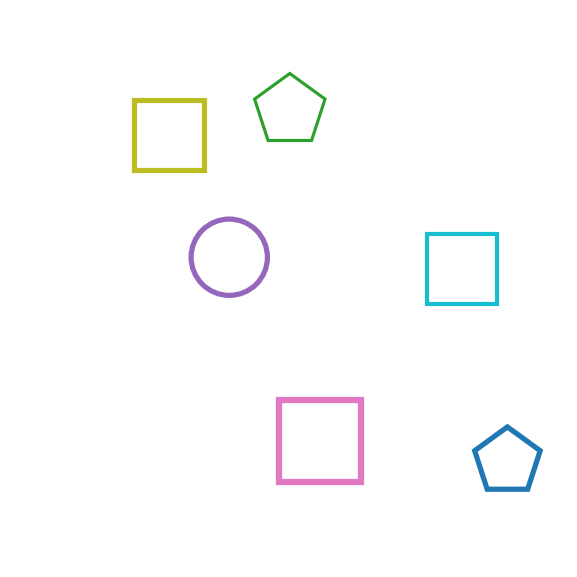[{"shape": "pentagon", "thickness": 2.5, "radius": 0.3, "center": [0.879, 0.2]}, {"shape": "pentagon", "thickness": 1.5, "radius": 0.32, "center": [0.502, 0.808]}, {"shape": "circle", "thickness": 2.5, "radius": 0.33, "center": [0.397, 0.554]}, {"shape": "square", "thickness": 3, "radius": 0.36, "center": [0.554, 0.236]}, {"shape": "square", "thickness": 2.5, "radius": 0.3, "center": [0.293, 0.765]}, {"shape": "square", "thickness": 2, "radius": 0.3, "center": [0.801, 0.534]}]